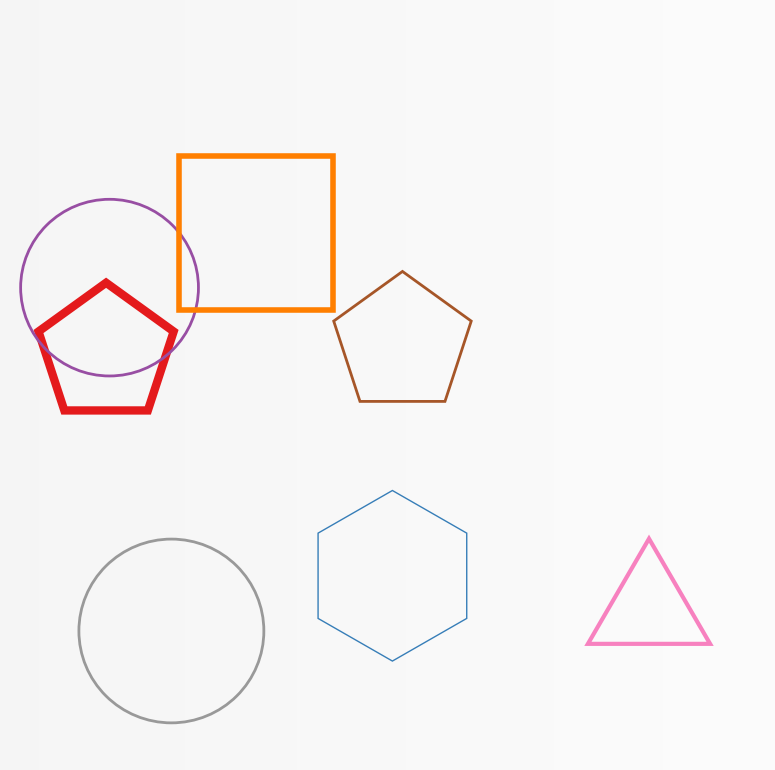[{"shape": "pentagon", "thickness": 3, "radius": 0.46, "center": [0.137, 0.541]}, {"shape": "hexagon", "thickness": 0.5, "radius": 0.55, "center": [0.506, 0.252]}, {"shape": "circle", "thickness": 1, "radius": 0.57, "center": [0.141, 0.626]}, {"shape": "square", "thickness": 2, "radius": 0.5, "center": [0.33, 0.697]}, {"shape": "pentagon", "thickness": 1, "radius": 0.47, "center": [0.519, 0.554]}, {"shape": "triangle", "thickness": 1.5, "radius": 0.46, "center": [0.837, 0.209]}, {"shape": "circle", "thickness": 1, "radius": 0.6, "center": [0.221, 0.181]}]